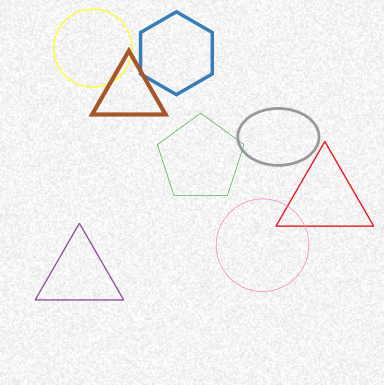[{"shape": "triangle", "thickness": 1, "radius": 0.73, "center": [0.844, 0.486]}, {"shape": "hexagon", "thickness": 2.5, "radius": 0.54, "center": [0.458, 0.862]}, {"shape": "pentagon", "thickness": 0.5, "radius": 0.59, "center": [0.521, 0.588]}, {"shape": "triangle", "thickness": 1, "radius": 0.66, "center": [0.206, 0.287]}, {"shape": "circle", "thickness": 1, "radius": 0.51, "center": [0.241, 0.875]}, {"shape": "triangle", "thickness": 3, "radius": 0.55, "center": [0.335, 0.758]}, {"shape": "circle", "thickness": 0.5, "radius": 0.6, "center": [0.682, 0.363]}, {"shape": "oval", "thickness": 2, "radius": 0.53, "center": [0.723, 0.644]}]